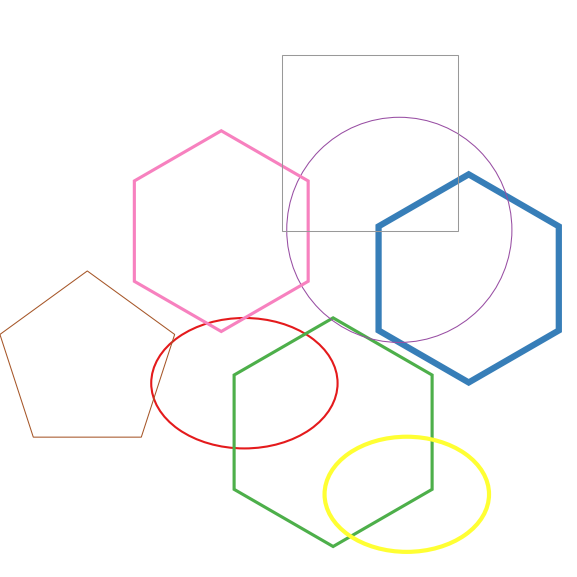[{"shape": "oval", "thickness": 1, "radius": 0.81, "center": [0.423, 0.336]}, {"shape": "hexagon", "thickness": 3, "radius": 0.9, "center": [0.812, 0.517]}, {"shape": "hexagon", "thickness": 1.5, "radius": 0.99, "center": [0.577, 0.251]}, {"shape": "circle", "thickness": 0.5, "radius": 0.97, "center": [0.691, 0.601]}, {"shape": "oval", "thickness": 2, "radius": 0.71, "center": [0.704, 0.143]}, {"shape": "pentagon", "thickness": 0.5, "radius": 0.8, "center": [0.151, 0.371]}, {"shape": "hexagon", "thickness": 1.5, "radius": 0.87, "center": [0.383, 0.599]}, {"shape": "square", "thickness": 0.5, "radius": 0.76, "center": [0.64, 0.752]}]